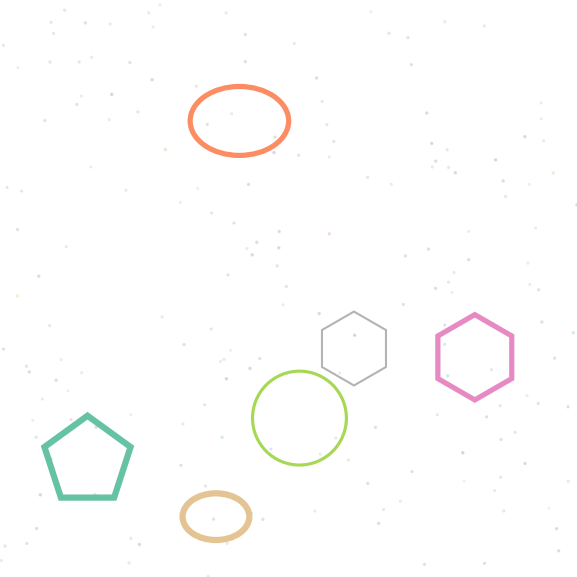[{"shape": "pentagon", "thickness": 3, "radius": 0.39, "center": [0.152, 0.201]}, {"shape": "oval", "thickness": 2.5, "radius": 0.43, "center": [0.415, 0.79]}, {"shape": "hexagon", "thickness": 2.5, "radius": 0.37, "center": [0.822, 0.38]}, {"shape": "circle", "thickness": 1.5, "radius": 0.41, "center": [0.519, 0.275]}, {"shape": "oval", "thickness": 3, "radius": 0.29, "center": [0.374, 0.104]}, {"shape": "hexagon", "thickness": 1, "radius": 0.32, "center": [0.613, 0.396]}]